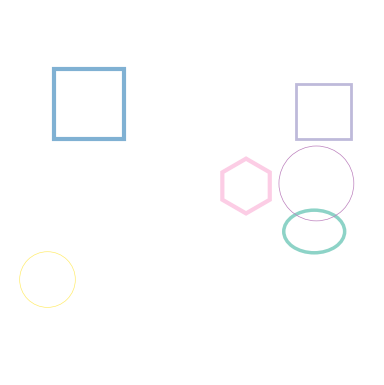[{"shape": "oval", "thickness": 2.5, "radius": 0.4, "center": [0.816, 0.399]}, {"shape": "square", "thickness": 2, "radius": 0.36, "center": [0.841, 0.711]}, {"shape": "square", "thickness": 3, "radius": 0.45, "center": [0.232, 0.73]}, {"shape": "hexagon", "thickness": 3, "radius": 0.36, "center": [0.639, 0.517]}, {"shape": "circle", "thickness": 0.5, "radius": 0.49, "center": [0.822, 0.524]}, {"shape": "circle", "thickness": 0.5, "radius": 0.36, "center": [0.123, 0.274]}]